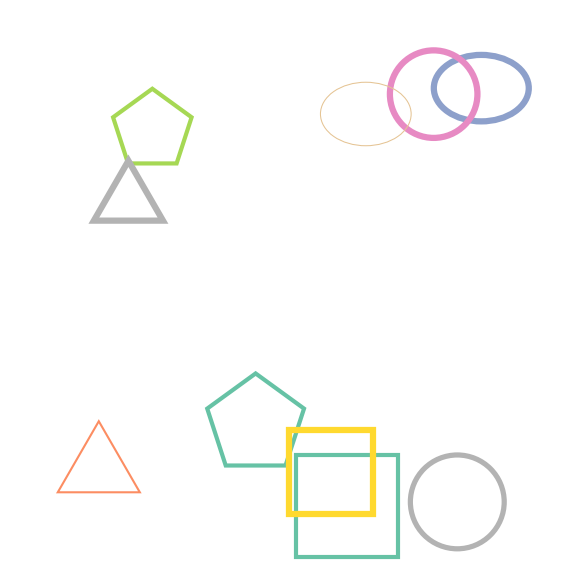[{"shape": "pentagon", "thickness": 2, "radius": 0.44, "center": [0.443, 0.264]}, {"shape": "square", "thickness": 2, "radius": 0.44, "center": [0.601, 0.123]}, {"shape": "triangle", "thickness": 1, "radius": 0.41, "center": [0.171, 0.188]}, {"shape": "oval", "thickness": 3, "radius": 0.41, "center": [0.833, 0.847]}, {"shape": "circle", "thickness": 3, "radius": 0.38, "center": [0.751, 0.836]}, {"shape": "pentagon", "thickness": 2, "radius": 0.36, "center": [0.264, 0.774]}, {"shape": "square", "thickness": 3, "radius": 0.36, "center": [0.573, 0.182]}, {"shape": "oval", "thickness": 0.5, "radius": 0.39, "center": [0.633, 0.802]}, {"shape": "circle", "thickness": 2.5, "radius": 0.41, "center": [0.792, 0.13]}, {"shape": "triangle", "thickness": 3, "radius": 0.35, "center": [0.222, 0.652]}]